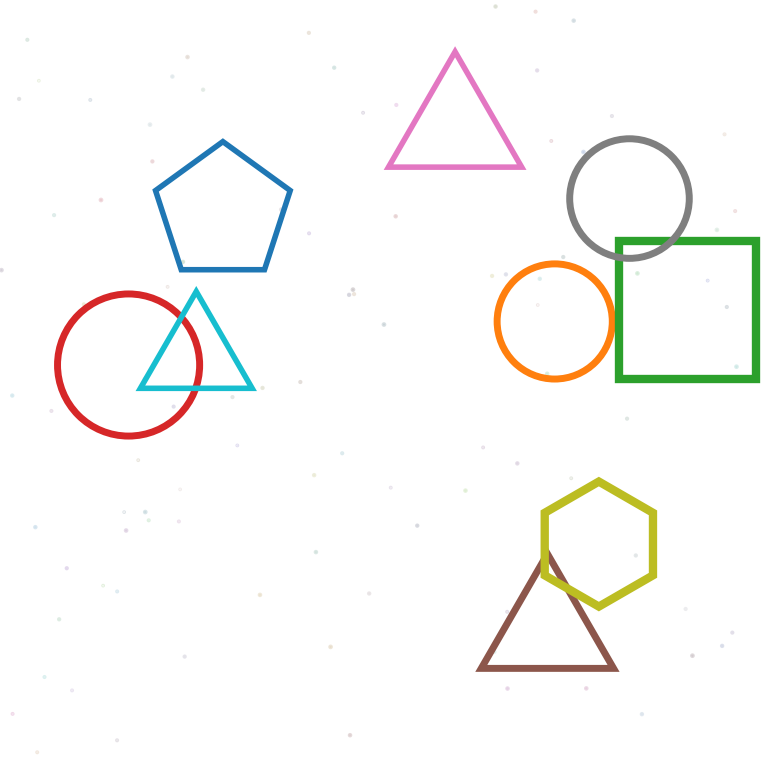[{"shape": "pentagon", "thickness": 2, "radius": 0.46, "center": [0.289, 0.724]}, {"shape": "circle", "thickness": 2.5, "radius": 0.37, "center": [0.72, 0.583]}, {"shape": "square", "thickness": 3, "radius": 0.45, "center": [0.893, 0.598]}, {"shape": "circle", "thickness": 2.5, "radius": 0.46, "center": [0.167, 0.526]}, {"shape": "triangle", "thickness": 2.5, "radius": 0.5, "center": [0.711, 0.182]}, {"shape": "triangle", "thickness": 2, "radius": 0.5, "center": [0.591, 0.833]}, {"shape": "circle", "thickness": 2.5, "radius": 0.39, "center": [0.818, 0.742]}, {"shape": "hexagon", "thickness": 3, "radius": 0.41, "center": [0.778, 0.293]}, {"shape": "triangle", "thickness": 2, "radius": 0.42, "center": [0.255, 0.538]}]